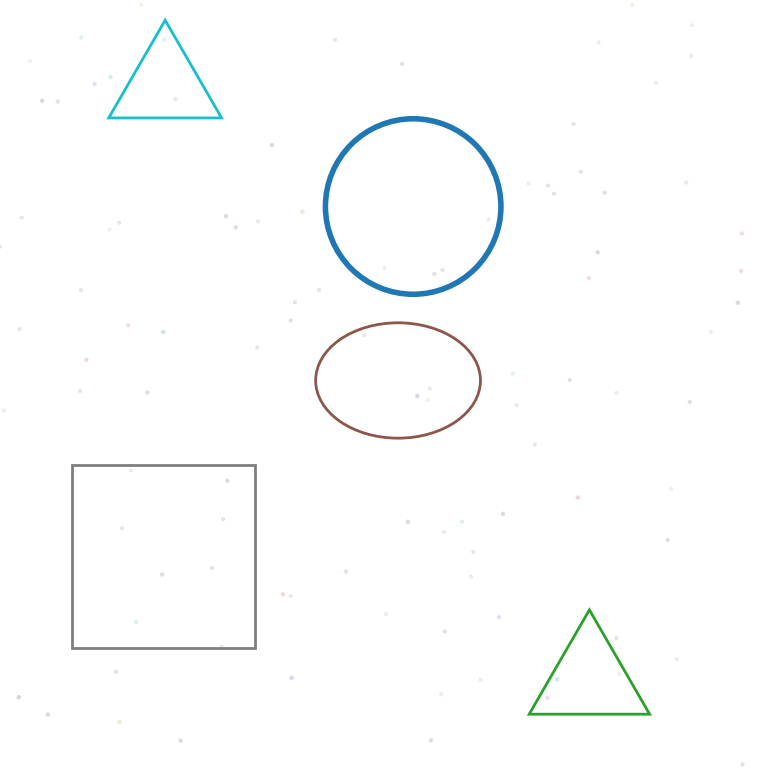[{"shape": "circle", "thickness": 2, "radius": 0.57, "center": [0.537, 0.732]}, {"shape": "triangle", "thickness": 1, "radius": 0.45, "center": [0.765, 0.118]}, {"shape": "oval", "thickness": 1, "radius": 0.54, "center": [0.517, 0.506]}, {"shape": "square", "thickness": 1, "radius": 0.59, "center": [0.213, 0.277]}, {"shape": "triangle", "thickness": 1, "radius": 0.42, "center": [0.215, 0.889]}]